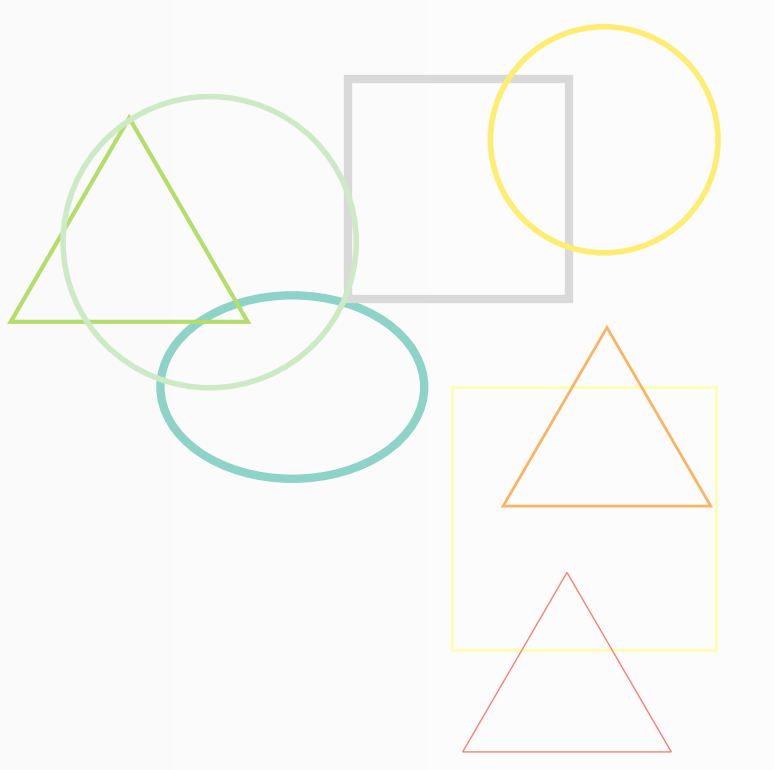[{"shape": "oval", "thickness": 3, "radius": 0.85, "center": [0.377, 0.497]}, {"shape": "square", "thickness": 1, "radius": 0.85, "center": [0.753, 0.327]}, {"shape": "triangle", "thickness": 0.5, "radius": 0.78, "center": [0.732, 0.101]}, {"shape": "triangle", "thickness": 1, "radius": 0.77, "center": [0.783, 0.42]}, {"shape": "triangle", "thickness": 1.5, "radius": 0.88, "center": [0.167, 0.67]}, {"shape": "square", "thickness": 3, "radius": 0.71, "center": [0.591, 0.754]}, {"shape": "circle", "thickness": 2, "radius": 0.95, "center": [0.271, 0.686]}, {"shape": "circle", "thickness": 2, "radius": 0.73, "center": [0.78, 0.818]}]